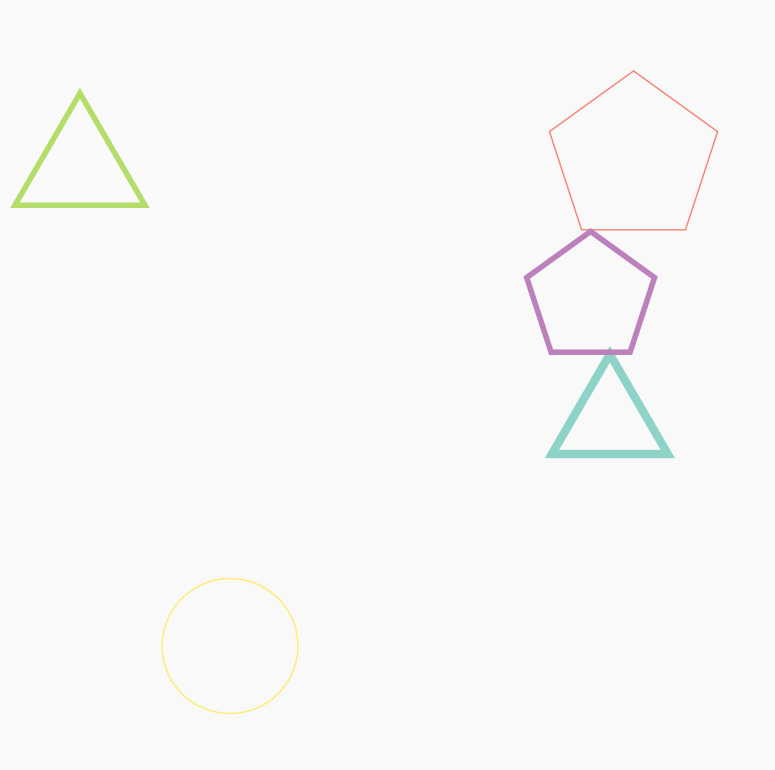[{"shape": "triangle", "thickness": 3, "radius": 0.43, "center": [0.787, 0.454]}, {"shape": "pentagon", "thickness": 0.5, "radius": 0.57, "center": [0.817, 0.794]}, {"shape": "triangle", "thickness": 2, "radius": 0.48, "center": [0.103, 0.782]}, {"shape": "pentagon", "thickness": 2, "radius": 0.43, "center": [0.762, 0.613]}, {"shape": "circle", "thickness": 0.5, "radius": 0.44, "center": [0.297, 0.161]}]